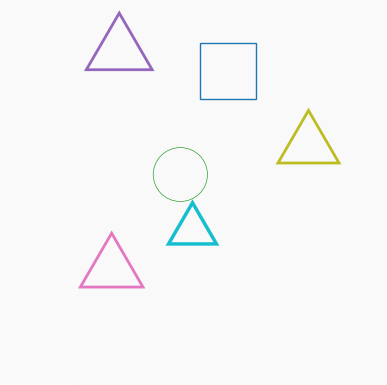[{"shape": "square", "thickness": 1, "radius": 0.36, "center": [0.589, 0.816]}, {"shape": "circle", "thickness": 0.5, "radius": 0.35, "center": [0.465, 0.547]}, {"shape": "triangle", "thickness": 2, "radius": 0.49, "center": [0.308, 0.868]}, {"shape": "triangle", "thickness": 2, "radius": 0.47, "center": [0.288, 0.301]}, {"shape": "triangle", "thickness": 2, "radius": 0.46, "center": [0.796, 0.622]}, {"shape": "triangle", "thickness": 2.5, "radius": 0.36, "center": [0.497, 0.402]}]